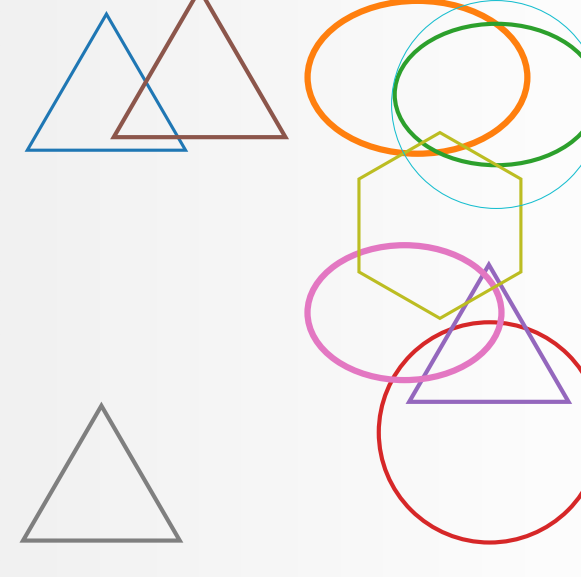[{"shape": "triangle", "thickness": 1.5, "radius": 0.79, "center": [0.183, 0.818]}, {"shape": "oval", "thickness": 3, "radius": 0.95, "center": [0.718, 0.865]}, {"shape": "oval", "thickness": 2, "radius": 0.87, "center": [0.854, 0.835]}, {"shape": "circle", "thickness": 2, "radius": 0.95, "center": [0.842, 0.25]}, {"shape": "triangle", "thickness": 2, "radius": 0.79, "center": [0.841, 0.382]}, {"shape": "triangle", "thickness": 2, "radius": 0.85, "center": [0.343, 0.847]}, {"shape": "oval", "thickness": 3, "radius": 0.83, "center": [0.696, 0.458]}, {"shape": "triangle", "thickness": 2, "radius": 0.78, "center": [0.174, 0.141]}, {"shape": "hexagon", "thickness": 1.5, "radius": 0.8, "center": [0.757, 0.609]}, {"shape": "circle", "thickness": 0.5, "radius": 0.9, "center": [0.854, 0.818]}]